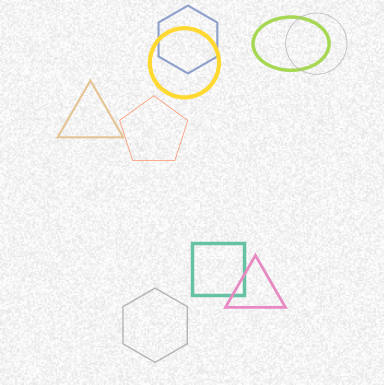[{"shape": "square", "thickness": 2.5, "radius": 0.34, "center": [0.567, 0.302]}, {"shape": "pentagon", "thickness": 0.5, "radius": 0.47, "center": [0.399, 0.658]}, {"shape": "hexagon", "thickness": 1.5, "radius": 0.44, "center": [0.488, 0.897]}, {"shape": "triangle", "thickness": 2, "radius": 0.45, "center": [0.664, 0.247]}, {"shape": "oval", "thickness": 2.5, "radius": 0.49, "center": [0.756, 0.887]}, {"shape": "circle", "thickness": 3, "radius": 0.45, "center": [0.479, 0.837]}, {"shape": "triangle", "thickness": 1.5, "radius": 0.49, "center": [0.235, 0.692]}, {"shape": "hexagon", "thickness": 1, "radius": 0.48, "center": [0.403, 0.155]}, {"shape": "circle", "thickness": 0.5, "radius": 0.4, "center": [0.822, 0.887]}]